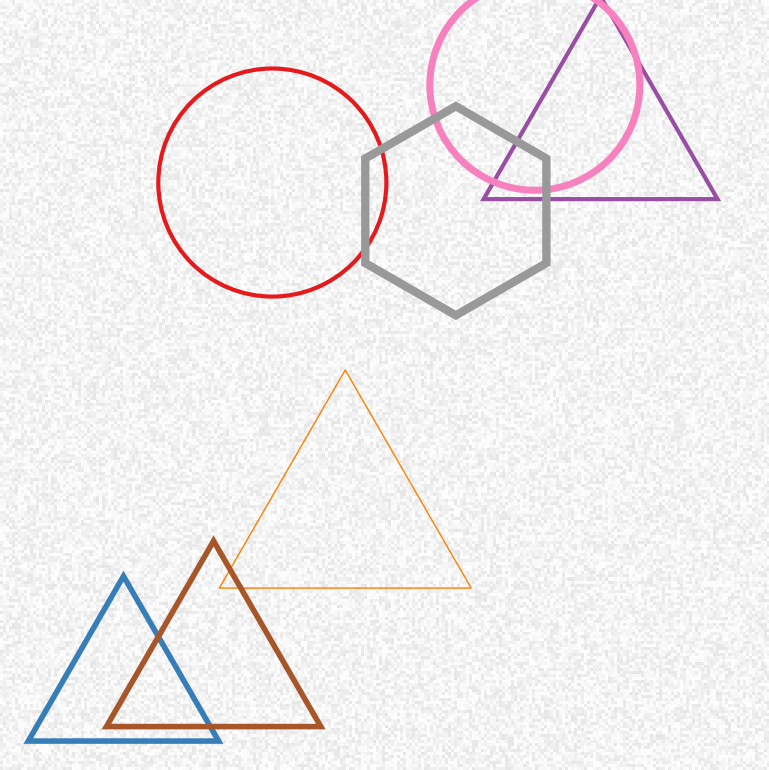[{"shape": "circle", "thickness": 1.5, "radius": 0.74, "center": [0.354, 0.763]}, {"shape": "triangle", "thickness": 2, "radius": 0.71, "center": [0.16, 0.109]}, {"shape": "triangle", "thickness": 1.5, "radius": 0.88, "center": [0.78, 0.829]}, {"shape": "triangle", "thickness": 0.5, "radius": 0.94, "center": [0.448, 0.331]}, {"shape": "triangle", "thickness": 2, "radius": 0.8, "center": [0.277, 0.137]}, {"shape": "circle", "thickness": 2.5, "radius": 0.68, "center": [0.695, 0.889]}, {"shape": "hexagon", "thickness": 3, "radius": 0.68, "center": [0.592, 0.726]}]